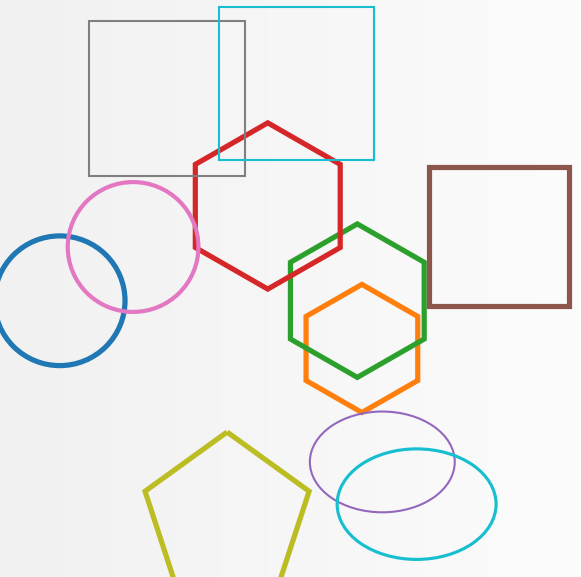[{"shape": "circle", "thickness": 2.5, "radius": 0.56, "center": [0.103, 0.478]}, {"shape": "hexagon", "thickness": 2.5, "radius": 0.55, "center": [0.623, 0.396]}, {"shape": "hexagon", "thickness": 2.5, "radius": 0.66, "center": [0.615, 0.479]}, {"shape": "hexagon", "thickness": 2.5, "radius": 0.72, "center": [0.461, 0.642]}, {"shape": "oval", "thickness": 1, "radius": 0.62, "center": [0.658, 0.199]}, {"shape": "square", "thickness": 2.5, "radius": 0.6, "center": [0.859, 0.589]}, {"shape": "circle", "thickness": 2, "radius": 0.56, "center": [0.229, 0.571]}, {"shape": "square", "thickness": 1, "radius": 0.67, "center": [0.287, 0.828]}, {"shape": "pentagon", "thickness": 2.5, "radius": 0.74, "center": [0.391, 0.103]}, {"shape": "square", "thickness": 1, "radius": 0.66, "center": [0.51, 0.854]}, {"shape": "oval", "thickness": 1.5, "radius": 0.68, "center": [0.717, 0.126]}]